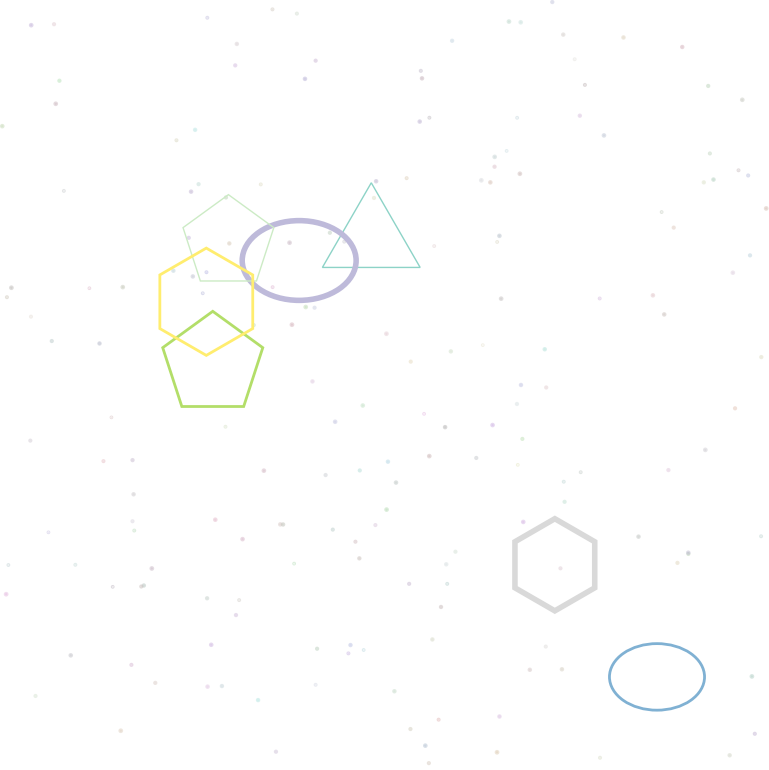[{"shape": "triangle", "thickness": 0.5, "radius": 0.37, "center": [0.482, 0.689]}, {"shape": "oval", "thickness": 2, "radius": 0.37, "center": [0.389, 0.662]}, {"shape": "oval", "thickness": 1, "radius": 0.31, "center": [0.853, 0.121]}, {"shape": "pentagon", "thickness": 1, "radius": 0.34, "center": [0.276, 0.527]}, {"shape": "hexagon", "thickness": 2, "radius": 0.3, "center": [0.721, 0.267]}, {"shape": "pentagon", "thickness": 0.5, "radius": 0.31, "center": [0.297, 0.685]}, {"shape": "hexagon", "thickness": 1, "radius": 0.35, "center": [0.268, 0.608]}]